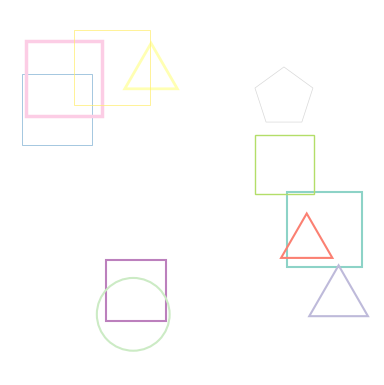[{"shape": "square", "thickness": 1.5, "radius": 0.49, "center": [0.843, 0.404]}, {"shape": "triangle", "thickness": 2, "radius": 0.39, "center": [0.392, 0.809]}, {"shape": "triangle", "thickness": 1.5, "radius": 0.44, "center": [0.879, 0.223]}, {"shape": "triangle", "thickness": 1.5, "radius": 0.38, "center": [0.797, 0.369]}, {"shape": "square", "thickness": 0.5, "radius": 0.46, "center": [0.148, 0.715]}, {"shape": "square", "thickness": 1, "radius": 0.38, "center": [0.738, 0.574]}, {"shape": "square", "thickness": 2.5, "radius": 0.49, "center": [0.166, 0.796]}, {"shape": "pentagon", "thickness": 0.5, "radius": 0.4, "center": [0.738, 0.747]}, {"shape": "square", "thickness": 1.5, "radius": 0.39, "center": [0.353, 0.245]}, {"shape": "circle", "thickness": 1.5, "radius": 0.47, "center": [0.346, 0.184]}, {"shape": "square", "thickness": 0.5, "radius": 0.49, "center": [0.292, 0.825]}]